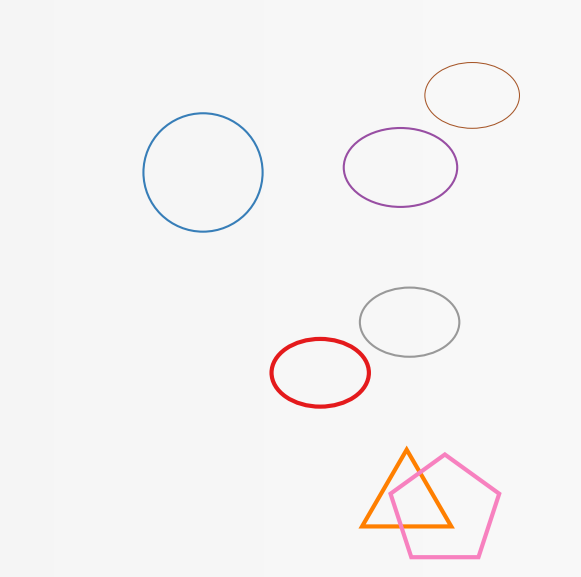[{"shape": "oval", "thickness": 2, "radius": 0.42, "center": [0.551, 0.354]}, {"shape": "circle", "thickness": 1, "radius": 0.51, "center": [0.349, 0.7]}, {"shape": "oval", "thickness": 1, "radius": 0.49, "center": [0.689, 0.709]}, {"shape": "triangle", "thickness": 2, "radius": 0.44, "center": [0.7, 0.132]}, {"shape": "oval", "thickness": 0.5, "radius": 0.41, "center": [0.812, 0.834]}, {"shape": "pentagon", "thickness": 2, "radius": 0.49, "center": [0.765, 0.114]}, {"shape": "oval", "thickness": 1, "radius": 0.43, "center": [0.705, 0.441]}]